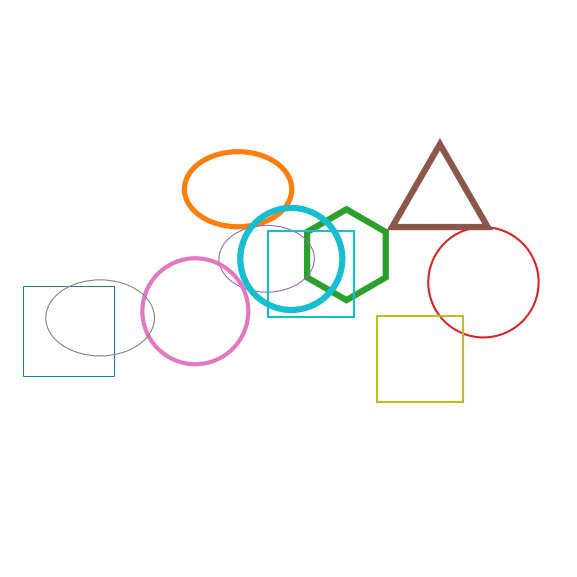[{"shape": "square", "thickness": 0.5, "radius": 0.39, "center": [0.119, 0.426]}, {"shape": "oval", "thickness": 2.5, "radius": 0.46, "center": [0.412, 0.671]}, {"shape": "hexagon", "thickness": 3, "radius": 0.39, "center": [0.6, 0.558]}, {"shape": "circle", "thickness": 1, "radius": 0.48, "center": [0.837, 0.51]}, {"shape": "oval", "thickness": 0.5, "radius": 0.41, "center": [0.462, 0.551]}, {"shape": "triangle", "thickness": 3, "radius": 0.48, "center": [0.762, 0.654]}, {"shape": "circle", "thickness": 2, "radius": 0.46, "center": [0.338, 0.46]}, {"shape": "oval", "thickness": 0.5, "radius": 0.47, "center": [0.173, 0.449]}, {"shape": "square", "thickness": 1, "radius": 0.37, "center": [0.727, 0.377]}, {"shape": "square", "thickness": 1, "radius": 0.37, "center": [0.539, 0.525]}, {"shape": "circle", "thickness": 3, "radius": 0.44, "center": [0.504, 0.551]}]